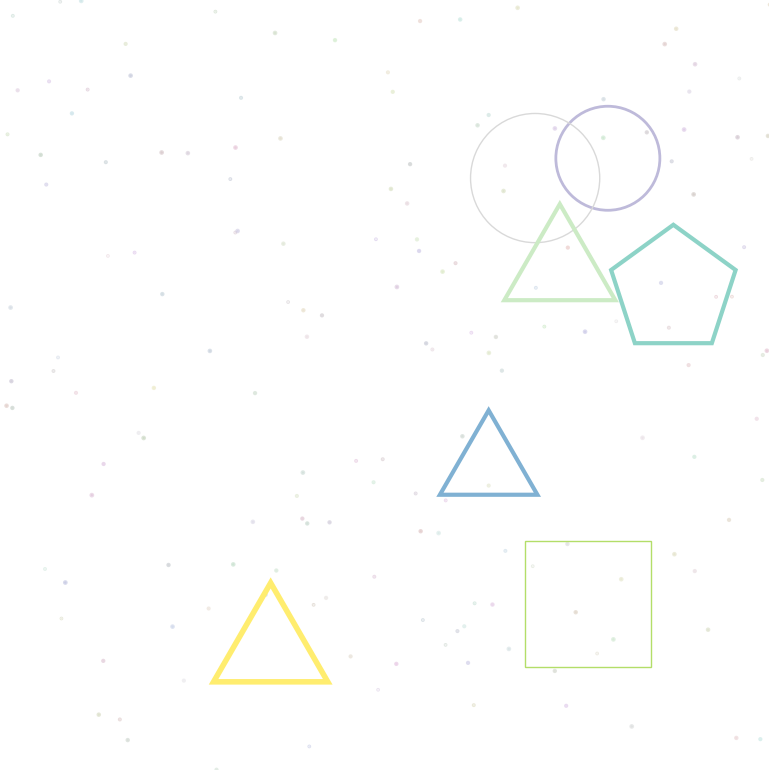[{"shape": "pentagon", "thickness": 1.5, "radius": 0.43, "center": [0.874, 0.623]}, {"shape": "circle", "thickness": 1, "radius": 0.34, "center": [0.789, 0.794]}, {"shape": "triangle", "thickness": 1.5, "radius": 0.37, "center": [0.635, 0.394]}, {"shape": "square", "thickness": 0.5, "radius": 0.41, "center": [0.764, 0.215]}, {"shape": "circle", "thickness": 0.5, "radius": 0.42, "center": [0.695, 0.769]}, {"shape": "triangle", "thickness": 1.5, "radius": 0.42, "center": [0.727, 0.652]}, {"shape": "triangle", "thickness": 2, "radius": 0.43, "center": [0.352, 0.157]}]